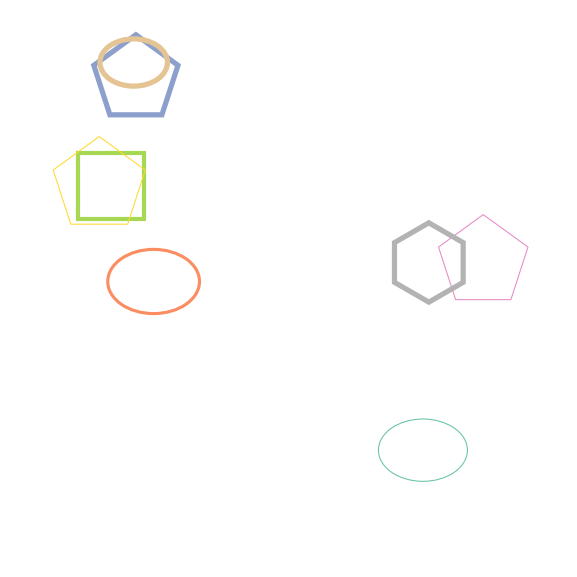[{"shape": "oval", "thickness": 0.5, "radius": 0.39, "center": [0.732, 0.22]}, {"shape": "oval", "thickness": 1.5, "radius": 0.4, "center": [0.266, 0.512]}, {"shape": "pentagon", "thickness": 2.5, "radius": 0.38, "center": [0.235, 0.862]}, {"shape": "pentagon", "thickness": 0.5, "radius": 0.41, "center": [0.837, 0.546]}, {"shape": "square", "thickness": 2, "radius": 0.29, "center": [0.192, 0.676]}, {"shape": "pentagon", "thickness": 0.5, "radius": 0.42, "center": [0.172, 0.679]}, {"shape": "oval", "thickness": 2.5, "radius": 0.29, "center": [0.231, 0.891]}, {"shape": "hexagon", "thickness": 2.5, "radius": 0.34, "center": [0.743, 0.545]}]